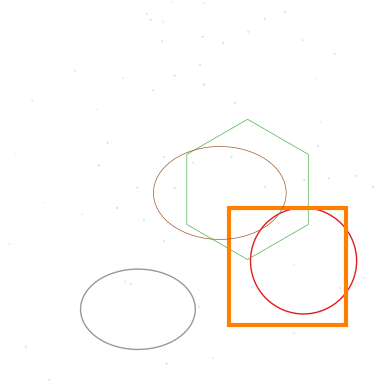[{"shape": "circle", "thickness": 1, "radius": 0.69, "center": [0.788, 0.322]}, {"shape": "hexagon", "thickness": 0.5, "radius": 0.91, "center": [0.643, 0.508]}, {"shape": "square", "thickness": 3, "radius": 0.76, "center": [0.747, 0.307]}, {"shape": "oval", "thickness": 0.5, "radius": 0.86, "center": [0.571, 0.499]}, {"shape": "oval", "thickness": 1, "radius": 0.75, "center": [0.358, 0.197]}]